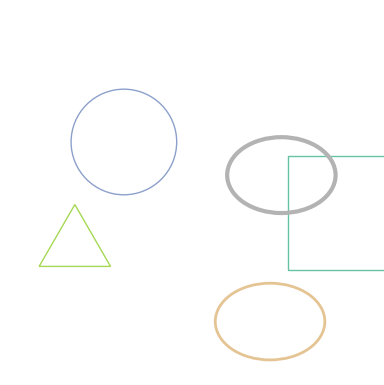[{"shape": "square", "thickness": 1, "radius": 0.74, "center": [0.896, 0.447]}, {"shape": "circle", "thickness": 1, "radius": 0.69, "center": [0.322, 0.631]}, {"shape": "triangle", "thickness": 1, "radius": 0.54, "center": [0.194, 0.362]}, {"shape": "oval", "thickness": 2, "radius": 0.71, "center": [0.701, 0.165]}, {"shape": "oval", "thickness": 3, "radius": 0.7, "center": [0.731, 0.545]}]